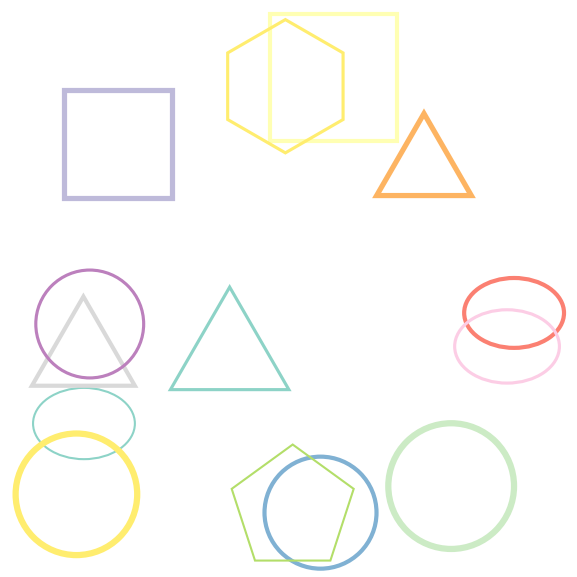[{"shape": "triangle", "thickness": 1.5, "radius": 0.59, "center": [0.398, 0.384]}, {"shape": "oval", "thickness": 1, "radius": 0.44, "center": [0.145, 0.266]}, {"shape": "square", "thickness": 2, "radius": 0.55, "center": [0.577, 0.865]}, {"shape": "square", "thickness": 2.5, "radius": 0.47, "center": [0.204, 0.75]}, {"shape": "oval", "thickness": 2, "radius": 0.43, "center": [0.89, 0.457]}, {"shape": "circle", "thickness": 2, "radius": 0.48, "center": [0.555, 0.111]}, {"shape": "triangle", "thickness": 2.5, "radius": 0.47, "center": [0.734, 0.708]}, {"shape": "pentagon", "thickness": 1, "radius": 0.56, "center": [0.507, 0.118]}, {"shape": "oval", "thickness": 1.5, "radius": 0.45, "center": [0.878, 0.399]}, {"shape": "triangle", "thickness": 2, "radius": 0.51, "center": [0.144, 0.383]}, {"shape": "circle", "thickness": 1.5, "radius": 0.47, "center": [0.155, 0.438]}, {"shape": "circle", "thickness": 3, "radius": 0.54, "center": [0.781, 0.157]}, {"shape": "circle", "thickness": 3, "radius": 0.53, "center": [0.132, 0.143]}, {"shape": "hexagon", "thickness": 1.5, "radius": 0.58, "center": [0.494, 0.85]}]